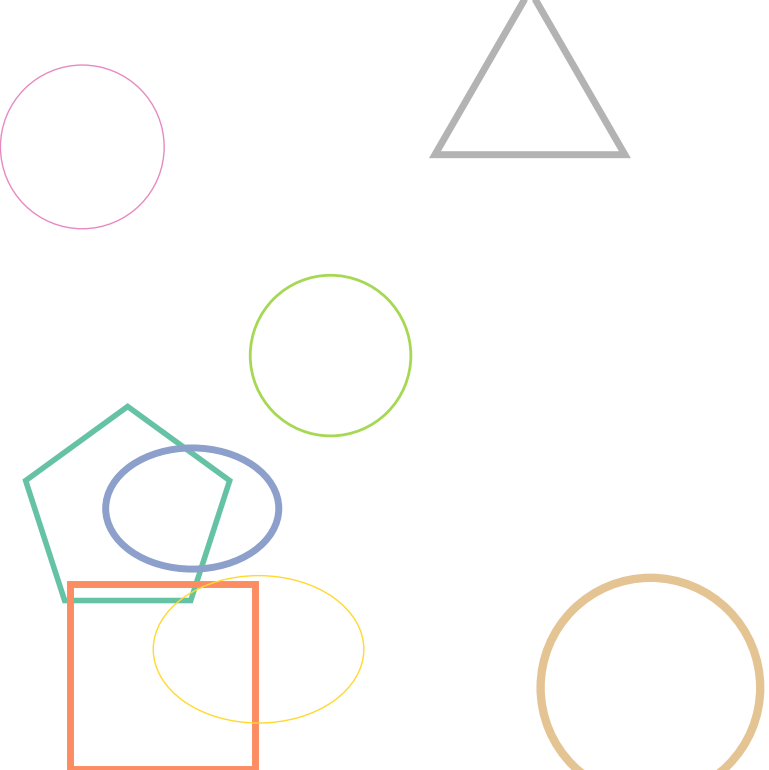[{"shape": "pentagon", "thickness": 2, "radius": 0.7, "center": [0.166, 0.333]}, {"shape": "square", "thickness": 2.5, "radius": 0.6, "center": [0.211, 0.122]}, {"shape": "oval", "thickness": 2.5, "radius": 0.56, "center": [0.25, 0.34]}, {"shape": "circle", "thickness": 0.5, "radius": 0.53, "center": [0.107, 0.809]}, {"shape": "circle", "thickness": 1, "radius": 0.52, "center": [0.429, 0.538]}, {"shape": "oval", "thickness": 0.5, "radius": 0.68, "center": [0.336, 0.157]}, {"shape": "circle", "thickness": 3, "radius": 0.71, "center": [0.845, 0.107]}, {"shape": "triangle", "thickness": 2.5, "radius": 0.71, "center": [0.688, 0.87]}]